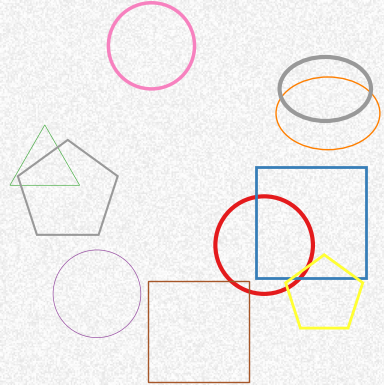[{"shape": "circle", "thickness": 3, "radius": 0.63, "center": [0.686, 0.363]}, {"shape": "square", "thickness": 2, "radius": 0.71, "center": [0.809, 0.422]}, {"shape": "triangle", "thickness": 0.5, "radius": 0.52, "center": [0.116, 0.571]}, {"shape": "circle", "thickness": 0.5, "radius": 0.57, "center": [0.252, 0.237]}, {"shape": "oval", "thickness": 1, "radius": 0.67, "center": [0.852, 0.706]}, {"shape": "pentagon", "thickness": 2, "radius": 0.53, "center": [0.842, 0.233]}, {"shape": "square", "thickness": 1, "radius": 0.66, "center": [0.517, 0.14]}, {"shape": "circle", "thickness": 2.5, "radius": 0.56, "center": [0.393, 0.881]}, {"shape": "pentagon", "thickness": 1.5, "radius": 0.68, "center": [0.176, 0.5]}, {"shape": "oval", "thickness": 3, "radius": 0.59, "center": [0.845, 0.769]}]